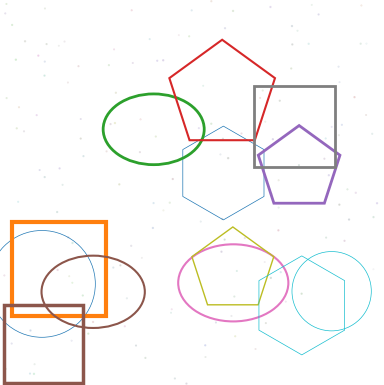[{"shape": "hexagon", "thickness": 0.5, "radius": 0.61, "center": [0.58, 0.551]}, {"shape": "circle", "thickness": 0.5, "radius": 0.69, "center": [0.109, 0.263]}, {"shape": "square", "thickness": 3, "radius": 0.61, "center": [0.153, 0.301]}, {"shape": "oval", "thickness": 2, "radius": 0.66, "center": [0.399, 0.664]}, {"shape": "pentagon", "thickness": 1.5, "radius": 0.72, "center": [0.577, 0.753]}, {"shape": "pentagon", "thickness": 2, "radius": 0.56, "center": [0.777, 0.562]}, {"shape": "oval", "thickness": 1.5, "radius": 0.67, "center": [0.242, 0.242]}, {"shape": "square", "thickness": 2.5, "radius": 0.51, "center": [0.113, 0.107]}, {"shape": "oval", "thickness": 1.5, "radius": 0.72, "center": [0.606, 0.265]}, {"shape": "square", "thickness": 2, "radius": 0.53, "center": [0.766, 0.672]}, {"shape": "pentagon", "thickness": 1, "radius": 0.56, "center": [0.605, 0.299]}, {"shape": "hexagon", "thickness": 0.5, "radius": 0.64, "center": [0.784, 0.207]}, {"shape": "circle", "thickness": 0.5, "radius": 0.52, "center": [0.861, 0.244]}]